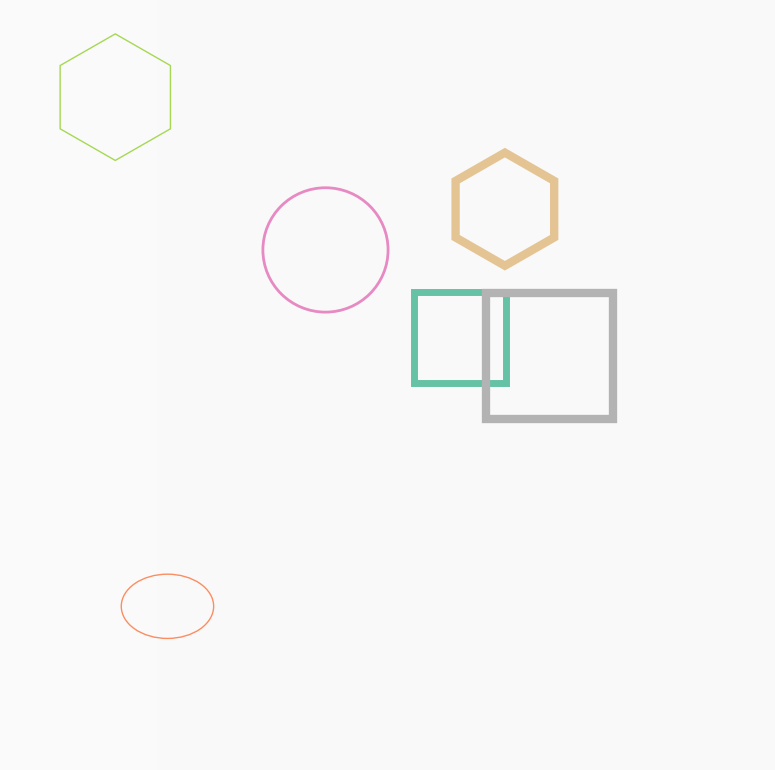[{"shape": "square", "thickness": 2.5, "radius": 0.3, "center": [0.594, 0.562]}, {"shape": "oval", "thickness": 0.5, "radius": 0.3, "center": [0.216, 0.213]}, {"shape": "circle", "thickness": 1, "radius": 0.4, "center": [0.42, 0.675]}, {"shape": "hexagon", "thickness": 0.5, "radius": 0.41, "center": [0.149, 0.874]}, {"shape": "hexagon", "thickness": 3, "radius": 0.37, "center": [0.651, 0.728]}, {"shape": "square", "thickness": 3, "radius": 0.41, "center": [0.709, 0.538]}]